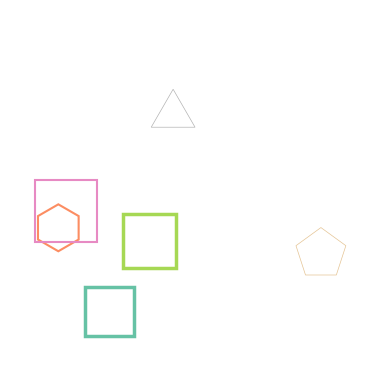[{"shape": "square", "thickness": 2.5, "radius": 0.32, "center": [0.284, 0.19]}, {"shape": "hexagon", "thickness": 1.5, "radius": 0.3, "center": [0.151, 0.408]}, {"shape": "square", "thickness": 1.5, "radius": 0.4, "center": [0.172, 0.452]}, {"shape": "square", "thickness": 2.5, "radius": 0.35, "center": [0.388, 0.374]}, {"shape": "pentagon", "thickness": 0.5, "radius": 0.34, "center": [0.834, 0.341]}, {"shape": "triangle", "thickness": 0.5, "radius": 0.33, "center": [0.45, 0.702]}]